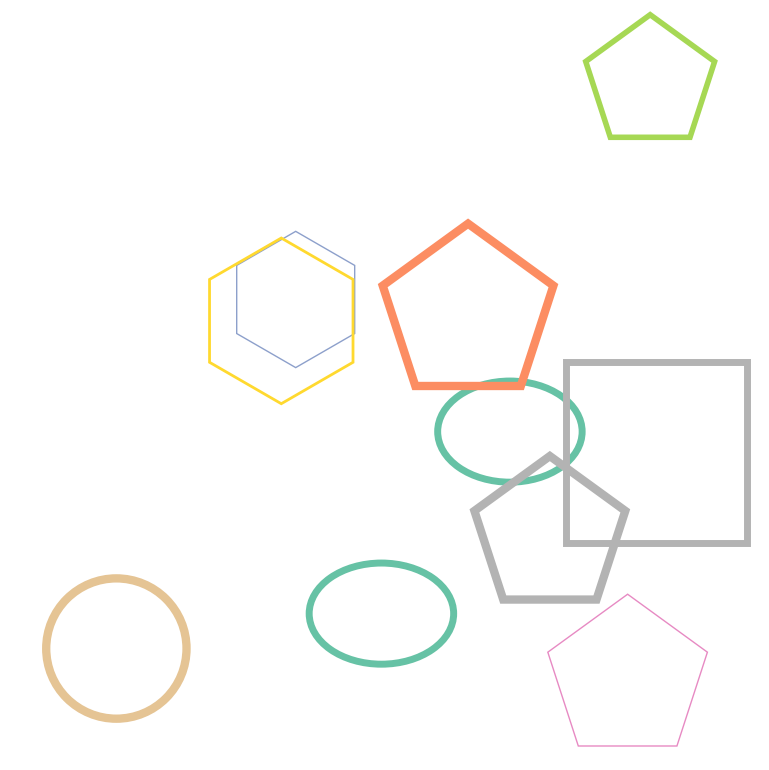[{"shape": "oval", "thickness": 2.5, "radius": 0.47, "center": [0.495, 0.203]}, {"shape": "oval", "thickness": 2.5, "radius": 0.47, "center": [0.662, 0.439]}, {"shape": "pentagon", "thickness": 3, "radius": 0.58, "center": [0.608, 0.593]}, {"shape": "hexagon", "thickness": 0.5, "radius": 0.44, "center": [0.384, 0.611]}, {"shape": "pentagon", "thickness": 0.5, "radius": 0.54, "center": [0.815, 0.119]}, {"shape": "pentagon", "thickness": 2, "radius": 0.44, "center": [0.844, 0.893]}, {"shape": "hexagon", "thickness": 1, "radius": 0.54, "center": [0.365, 0.583]}, {"shape": "circle", "thickness": 3, "radius": 0.46, "center": [0.151, 0.158]}, {"shape": "square", "thickness": 2.5, "radius": 0.59, "center": [0.852, 0.412]}, {"shape": "pentagon", "thickness": 3, "radius": 0.52, "center": [0.714, 0.305]}]